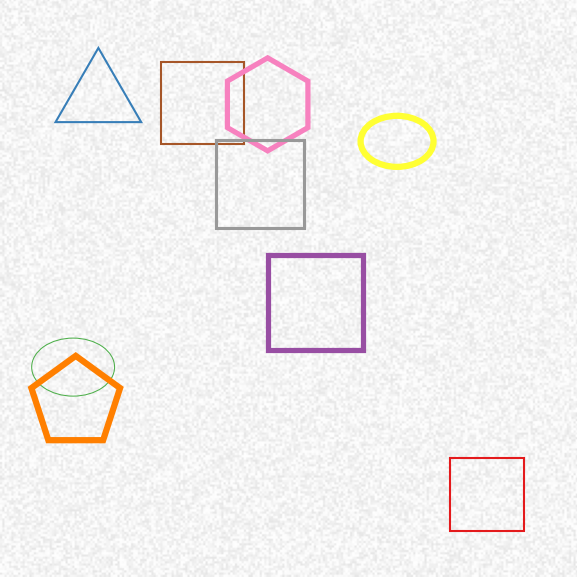[{"shape": "square", "thickness": 1, "radius": 0.32, "center": [0.843, 0.143]}, {"shape": "triangle", "thickness": 1, "radius": 0.43, "center": [0.17, 0.83]}, {"shape": "oval", "thickness": 0.5, "radius": 0.36, "center": [0.127, 0.363]}, {"shape": "square", "thickness": 2.5, "radius": 0.41, "center": [0.546, 0.476]}, {"shape": "pentagon", "thickness": 3, "radius": 0.4, "center": [0.131, 0.302]}, {"shape": "oval", "thickness": 3, "radius": 0.32, "center": [0.688, 0.754]}, {"shape": "square", "thickness": 1, "radius": 0.36, "center": [0.35, 0.821]}, {"shape": "hexagon", "thickness": 2.5, "radius": 0.4, "center": [0.463, 0.818]}, {"shape": "square", "thickness": 1.5, "radius": 0.38, "center": [0.45, 0.681]}]